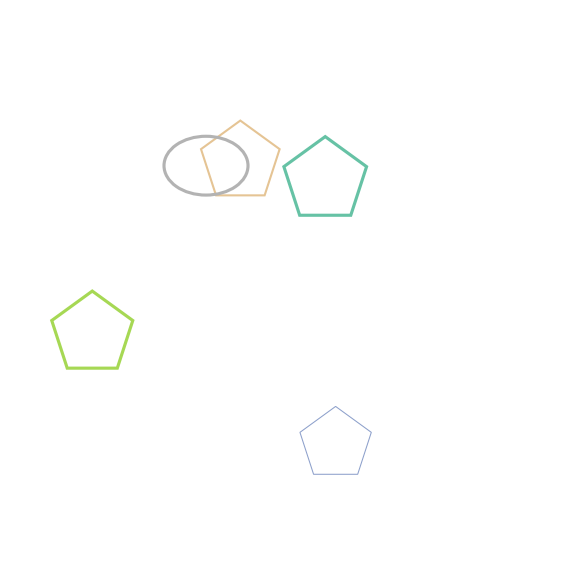[{"shape": "pentagon", "thickness": 1.5, "radius": 0.38, "center": [0.563, 0.687]}, {"shape": "pentagon", "thickness": 0.5, "radius": 0.32, "center": [0.581, 0.23]}, {"shape": "pentagon", "thickness": 1.5, "radius": 0.37, "center": [0.16, 0.421]}, {"shape": "pentagon", "thickness": 1, "radius": 0.36, "center": [0.416, 0.719]}, {"shape": "oval", "thickness": 1.5, "radius": 0.36, "center": [0.357, 0.712]}]